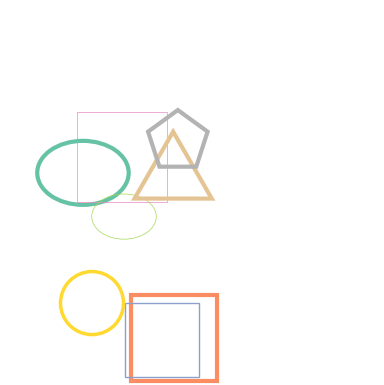[{"shape": "oval", "thickness": 3, "radius": 0.59, "center": [0.215, 0.551]}, {"shape": "square", "thickness": 3, "radius": 0.56, "center": [0.452, 0.123]}, {"shape": "square", "thickness": 1, "radius": 0.48, "center": [0.42, 0.117]}, {"shape": "square", "thickness": 0.5, "radius": 0.59, "center": [0.316, 0.593]}, {"shape": "oval", "thickness": 0.5, "radius": 0.42, "center": [0.322, 0.437]}, {"shape": "circle", "thickness": 2.5, "radius": 0.41, "center": [0.239, 0.213]}, {"shape": "triangle", "thickness": 3, "radius": 0.58, "center": [0.45, 0.542]}, {"shape": "pentagon", "thickness": 3, "radius": 0.41, "center": [0.462, 0.633]}]